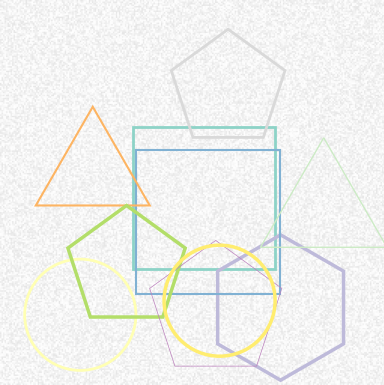[{"shape": "square", "thickness": 2, "radius": 0.92, "center": [0.531, 0.487]}, {"shape": "circle", "thickness": 2, "radius": 0.72, "center": [0.209, 0.182]}, {"shape": "hexagon", "thickness": 2.5, "radius": 0.94, "center": [0.729, 0.201]}, {"shape": "square", "thickness": 1.5, "radius": 0.94, "center": [0.541, 0.424]}, {"shape": "triangle", "thickness": 1.5, "radius": 0.85, "center": [0.241, 0.552]}, {"shape": "pentagon", "thickness": 2.5, "radius": 0.8, "center": [0.329, 0.306]}, {"shape": "pentagon", "thickness": 2, "radius": 0.78, "center": [0.593, 0.769]}, {"shape": "pentagon", "thickness": 0.5, "radius": 0.9, "center": [0.56, 0.195]}, {"shape": "triangle", "thickness": 1, "radius": 0.95, "center": [0.841, 0.453]}, {"shape": "circle", "thickness": 2.5, "radius": 0.72, "center": [0.57, 0.219]}]